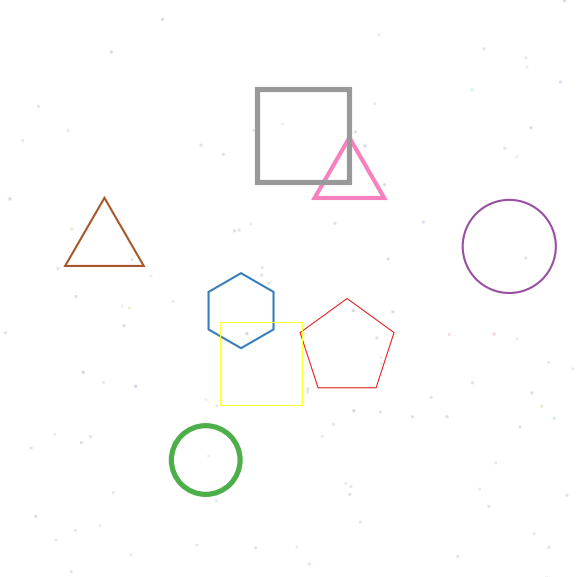[{"shape": "pentagon", "thickness": 0.5, "radius": 0.43, "center": [0.601, 0.397]}, {"shape": "hexagon", "thickness": 1, "radius": 0.32, "center": [0.417, 0.461]}, {"shape": "circle", "thickness": 2.5, "radius": 0.3, "center": [0.356, 0.203]}, {"shape": "circle", "thickness": 1, "radius": 0.4, "center": [0.882, 0.572]}, {"shape": "square", "thickness": 0.5, "radius": 0.36, "center": [0.452, 0.37]}, {"shape": "triangle", "thickness": 1, "radius": 0.39, "center": [0.181, 0.578]}, {"shape": "triangle", "thickness": 2, "radius": 0.35, "center": [0.605, 0.691]}, {"shape": "square", "thickness": 2.5, "radius": 0.4, "center": [0.524, 0.765]}]